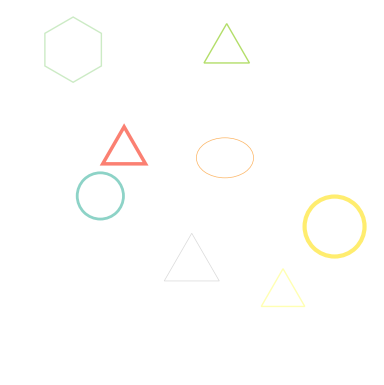[{"shape": "circle", "thickness": 2, "radius": 0.3, "center": [0.261, 0.491]}, {"shape": "triangle", "thickness": 1, "radius": 0.33, "center": [0.735, 0.237]}, {"shape": "triangle", "thickness": 2.5, "radius": 0.32, "center": [0.322, 0.607]}, {"shape": "oval", "thickness": 0.5, "radius": 0.37, "center": [0.584, 0.59]}, {"shape": "triangle", "thickness": 1, "radius": 0.34, "center": [0.589, 0.871]}, {"shape": "triangle", "thickness": 0.5, "radius": 0.41, "center": [0.498, 0.312]}, {"shape": "hexagon", "thickness": 1, "radius": 0.42, "center": [0.19, 0.871]}, {"shape": "circle", "thickness": 3, "radius": 0.39, "center": [0.869, 0.412]}]